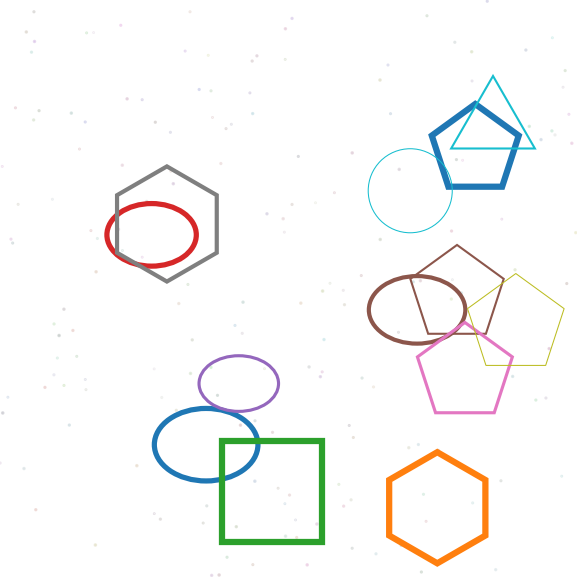[{"shape": "oval", "thickness": 2.5, "radius": 0.45, "center": [0.357, 0.229]}, {"shape": "pentagon", "thickness": 3, "radius": 0.4, "center": [0.823, 0.74]}, {"shape": "hexagon", "thickness": 3, "radius": 0.48, "center": [0.757, 0.12]}, {"shape": "square", "thickness": 3, "radius": 0.44, "center": [0.471, 0.148]}, {"shape": "oval", "thickness": 2.5, "radius": 0.39, "center": [0.263, 0.592]}, {"shape": "oval", "thickness": 1.5, "radius": 0.34, "center": [0.413, 0.335]}, {"shape": "pentagon", "thickness": 1, "radius": 0.43, "center": [0.791, 0.49]}, {"shape": "oval", "thickness": 2, "radius": 0.42, "center": [0.722, 0.463]}, {"shape": "pentagon", "thickness": 1.5, "radius": 0.43, "center": [0.805, 0.354]}, {"shape": "hexagon", "thickness": 2, "radius": 0.5, "center": [0.289, 0.611]}, {"shape": "pentagon", "thickness": 0.5, "radius": 0.44, "center": [0.893, 0.438]}, {"shape": "circle", "thickness": 0.5, "radius": 0.36, "center": [0.71, 0.669]}, {"shape": "triangle", "thickness": 1, "radius": 0.42, "center": [0.854, 0.784]}]